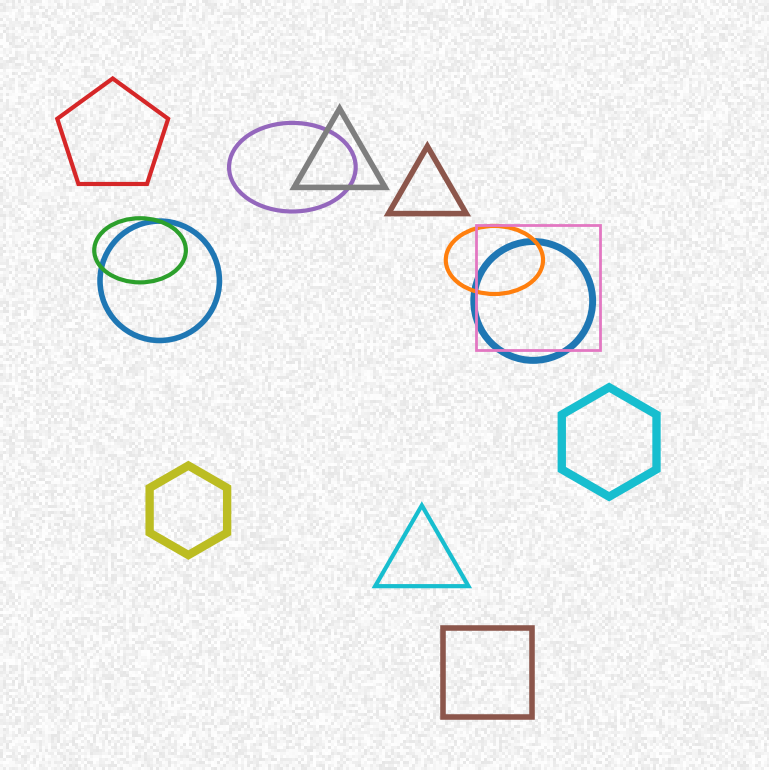[{"shape": "circle", "thickness": 2.5, "radius": 0.39, "center": [0.692, 0.609]}, {"shape": "circle", "thickness": 2, "radius": 0.39, "center": [0.207, 0.635]}, {"shape": "oval", "thickness": 1.5, "radius": 0.32, "center": [0.642, 0.662]}, {"shape": "oval", "thickness": 1.5, "radius": 0.3, "center": [0.182, 0.675]}, {"shape": "pentagon", "thickness": 1.5, "radius": 0.38, "center": [0.146, 0.822]}, {"shape": "oval", "thickness": 1.5, "radius": 0.41, "center": [0.38, 0.783]}, {"shape": "square", "thickness": 2, "radius": 0.29, "center": [0.633, 0.127]}, {"shape": "triangle", "thickness": 2, "radius": 0.29, "center": [0.555, 0.752]}, {"shape": "square", "thickness": 1, "radius": 0.41, "center": [0.699, 0.626]}, {"shape": "triangle", "thickness": 2, "radius": 0.34, "center": [0.441, 0.791]}, {"shape": "hexagon", "thickness": 3, "radius": 0.29, "center": [0.245, 0.337]}, {"shape": "hexagon", "thickness": 3, "radius": 0.36, "center": [0.791, 0.426]}, {"shape": "triangle", "thickness": 1.5, "radius": 0.35, "center": [0.548, 0.274]}]